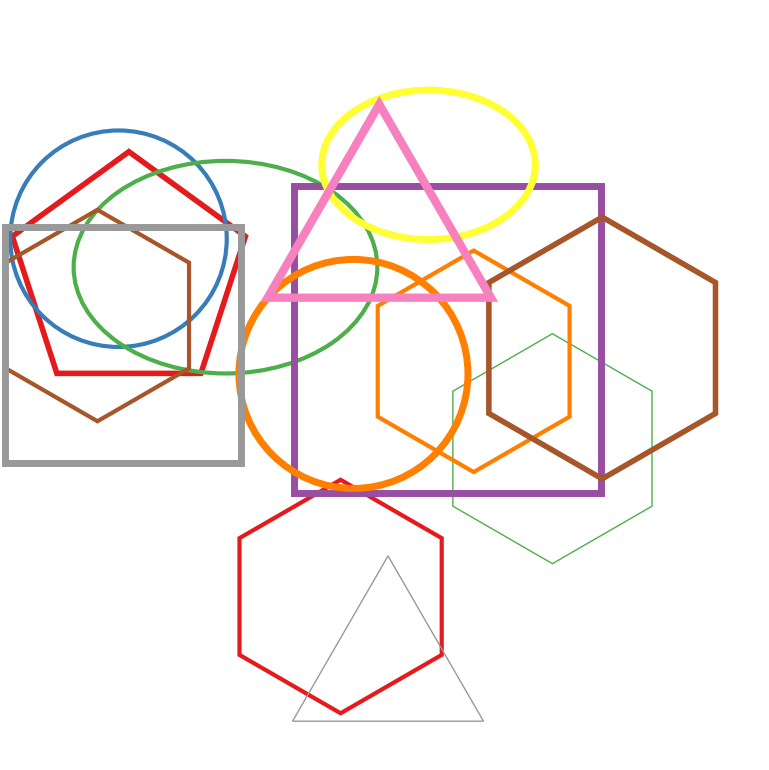[{"shape": "hexagon", "thickness": 1.5, "radius": 0.76, "center": [0.442, 0.225]}, {"shape": "pentagon", "thickness": 2, "radius": 0.8, "center": [0.167, 0.644]}, {"shape": "circle", "thickness": 1.5, "radius": 0.7, "center": [0.154, 0.69]}, {"shape": "hexagon", "thickness": 0.5, "radius": 0.75, "center": [0.717, 0.417]}, {"shape": "oval", "thickness": 1.5, "radius": 0.99, "center": [0.293, 0.653]}, {"shape": "square", "thickness": 2.5, "radius": 1.0, "center": [0.581, 0.559]}, {"shape": "hexagon", "thickness": 1.5, "radius": 0.72, "center": [0.615, 0.531]}, {"shape": "circle", "thickness": 2.5, "radius": 0.74, "center": [0.459, 0.514]}, {"shape": "oval", "thickness": 2.5, "radius": 0.69, "center": [0.557, 0.786]}, {"shape": "hexagon", "thickness": 1.5, "radius": 0.69, "center": [0.127, 0.59]}, {"shape": "hexagon", "thickness": 2, "radius": 0.85, "center": [0.782, 0.548]}, {"shape": "triangle", "thickness": 3, "radius": 0.84, "center": [0.493, 0.697]}, {"shape": "triangle", "thickness": 0.5, "radius": 0.72, "center": [0.504, 0.135]}, {"shape": "square", "thickness": 2.5, "radius": 0.77, "center": [0.16, 0.552]}]